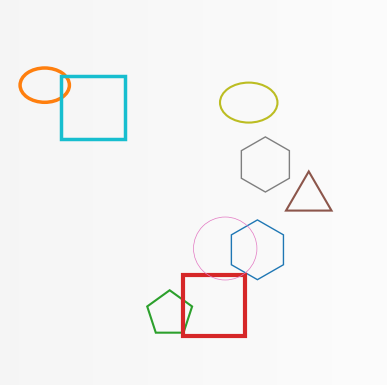[{"shape": "hexagon", "thickness": 1, "radius": 0.39, "center": [0.664, 0.351]}, {"shape": "oval", "thickness": 2.5, "radius": 0.32, "center": [0.115, 0.779]}, {"shape": "pentagon", "thickness": 1.5, "radius": 0.3, "center": [0.438, 0.185]}, {"shape": "square", "thickness": 3, "radius": 0.4, "center": [0.552, 0.207]}, {"shape": "triangle", "thickness": 1.5, "radius": 0.34, "center": [0.797, 0.487]}, {"shape": "circle", "thickness": 0.5, "radius": 0.41, "center": [0.581, 0.355]}, {"shape": "hexagon", "thickness": 1, "radius": 0.36, "center": [0.685, 0.573]}, {"shape": "oval", "thickness": 1.5, "radius": 0.37, "center": [0.642, 0.734]}, {"shape": "square", "thickness": 2.5, "radius": 0.41, "center": [0.241, 0.721]}]